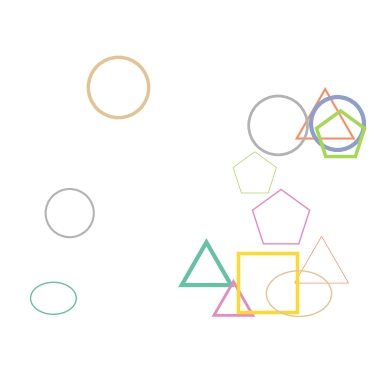[{"shape": "oval", "thickness": 1, "radius": 0.3, "center": [0.139, 0.225]}, {"shape": "triangle", "thickness": 3, "radius": 0.37, "center": [0.536, 0.297]}, {"shape": "triangle", "thickness": 1.5, "radius": 0.43, "center": [0.845, 0.683]}, {"shape": "triangle", "thickness": 0.5, "radius": 0.41, "center": [0.835, 0.305]}, {"shape": "circle", "thickness": 3, "radius": 0.34, "center": [0.877, 0.679]}, {"shape": "triangle", "thickness": 2, "radius": 0.29, "center": [0.606, 0.21]}, {"shape": "pentagon", "thickness": 1, "radius": 0.39, "center": [0.73, 0.43]}, {"shape": "pentagon", "thickness": 2.5, "radius": 0.33, "center": [0.885, 0.646]}, {"shape": "pentagon", "thickness": 0.5, "radius": 0.3, "center": [0.662, 0.547]}, {"shape": "square", "thickness": 2.5, "radius": 0.38, "center": [0.694, 0.266]}, {"shape": "circle", "thickness": 2.5, "radius": 0.39, "center": [0.308, 0.773]}, {"shape": "oval", "thickness": 1, "radius": 0.42, "center": [0.777, 0.237]}, {"shape": "circle", "thickness": 2, "radius": 0.38, "center": [0.722, 0.674]}, {"shape": "circle", "thickness": 1.5, "radius": 0.31, "center": [0.181, 0.447]}]